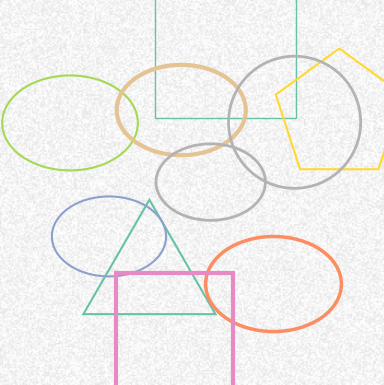[{"shape": "triangle", "thickness": 1.5, "radius": 0.99, "center": [0.388, 0.283]}, {"shape": "square", "thickness": 1, "radius": 0.92, "center": [0.586, 0.877]}, {"shape": "oval", "thickness": 2.5, "radius": 0.88, "center": [0.71, 0.262]}, {"shape": "oval", "thickness": 1.5, "radius": 0.74, "center": [0.283, 0.386]}, {"shape": "square", "thickness": 3, "radius": 0.76, "center": [0.453, 0.14]}, {"shape": "oval", "thickness": 1.5, "radius": 0.88, "center": [0.182, 0.681]}, {"shape": "pentagon", "thickness": 1.5, "radius": 0.87, "center": [0.881, 0.701]}, {"shape": "oval", "thickness": 3, "radius": 0.84, "center": [0.471, 0.714]}, {"shape": "oval", "thickness": 2, "radius": 0.71, "center": [0.547, 0.527]}, {"shape": "circle", "thickness": 2, "radius": 0.86, "center": [0.765, 0.682]}]